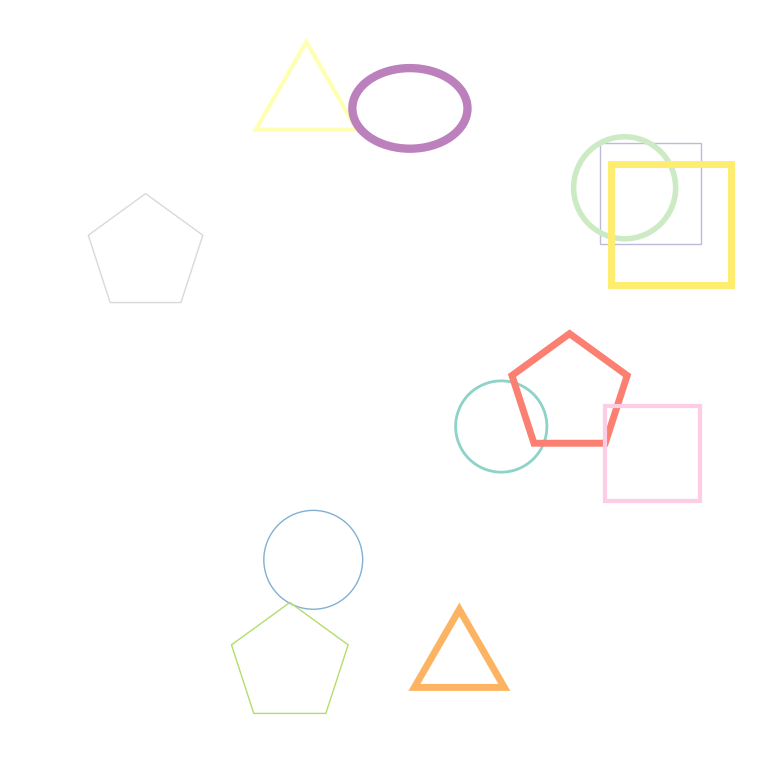[{"shape": "circle", "thickness": 1, "radius": 0.3, "center": [0.651, 0.446]}, {"shape": "triangle", "thickness": 1.5, "radius": 0.38, "center": [0.398, 0.87]}, {"shape": "square", "thickness": 0.5, "radius": 0.33, "center": [0.845, 0.749]}, {"shape": "pentagon", "thickness": 2.5, "radius": 0.39, "center": [0.74, 0.488]}, {"shape": "circle", "thickness": 0.5, "radius": 0.32, "center": [0.407, 0.273]}, {"shape": "triangle", "thickness": 2.5, "radius": 0.34, "center": [0.597, 0.141]}, {"shape": "pentagon", "thickness": 0.5, "radius": 0.4, "center": [0.376, 0.138]}, {"shape": "square", "thickness": 1.5, "radius": 0.31, "center": [0.847, 0.411]}, {"shape": "pentagon", "thickness": 0.5, "radius": 0.39, "center": [0.189, 0.67]}, {"shape": "oval", "thickness": 3, "radius": 0.37, "center": [0.532, 0.859]}, {"shape": "circle", "thickness": 2, "radius": 0.33, "center": [0.811, 0.756]}, {"shape": "square", "thickness": 2.5, "radius": 0.39, "center": [0.871, 0.709]}]